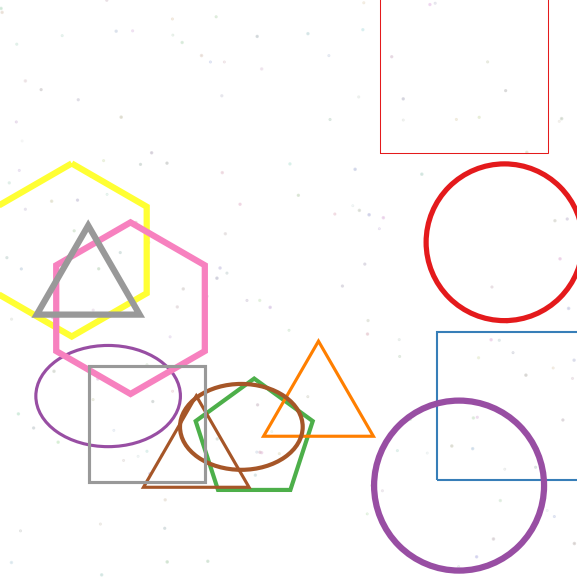[{"shape": "square", "thickness": 0.5, "radius": 0.73, "center": [0.803, 0.879]}, {"shape": "circle", "thickness": 2.5, "radius": 0.68, "center": [0.874, 0.58]}, {"shape": "square", "thickness": 1, "radius": 0.64, "center": [0.884, 0.297]}, {"shape": "pentagon", "thickness": 2, "radius": 0.53, "center": [0.44, 0.237]}, {"shape": "circle", "thickness": 3, "radius": 0.74, "center": [0.795, 0.158]}, {"shape": "oval", "thickness": 1.5, "radius": 0.63, "center": [0.187, 0.313]}, {"shape": "triangle", "thickness": 1.5, "radius": 0.55, "center": [0.551, 0.299]}, {"shape": "hexagon", "thickness": 3, "radius": 0.75, "center": [0.124, 0.566]}, {"shape": "oval", "thickness": 2, "radius": 0.53, "center": [0.418, 0.26]}, {"shape": "triangle", "thickness": 1.5, "radius": 0.53, "center": [0.34, 0.208]}, {"shape": "hexagon", "thickness": 3, "radius": 0.74, "center": [0.226, 0.466]}, {"shape": "square", "thickness": 1.5, "radius": 0.5, "center": [0.255, 0.265]}, {"shape": "triangle", "thickness": 3, "radius": 0.51, "center": [0.153, 0.506]}]